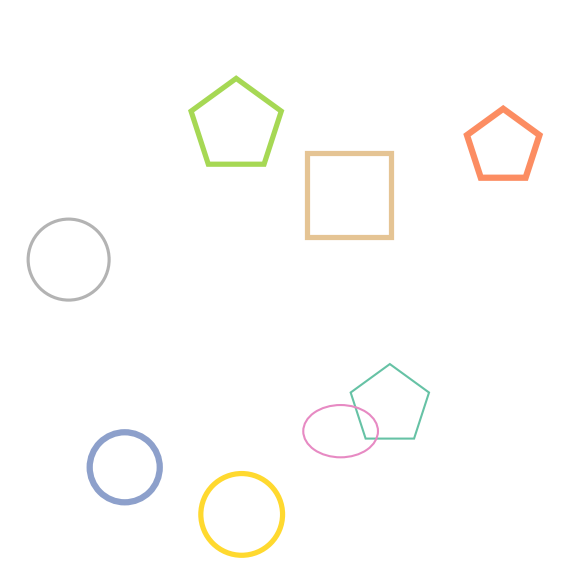[{"shape": "pentagon", "thickness": 1, "radius": 0.36, "center": [0.675, 0.297]}, {"shape": "pentagon", "thickness": 3, "radius": 0.33, "center": [0.871, 0.745]}, {"shape": "circle", "thickness": 3, "radius": 0.3, "center": [0.216, 0.19]}, {"shape": "oval", "thickness": 1, "radius": 0.32, "center": [0.59, 0.253]}, {"shape": "pentagon", "thickness": 2.5, "radius": 0.41, "center": [0.409, 0.781]}, {"shape": "circle", "thickness": 2.5, "radius": 0.35, "center": [0.419, 0.108]}, {"shape": "square", "thickness": 2.5, "radius": 0.36, "center": [0.605, 0.661]}, {"shape": "circle", "thickness": 1.5, "radius": 0.35, "center": [0.119, 0.55]}]